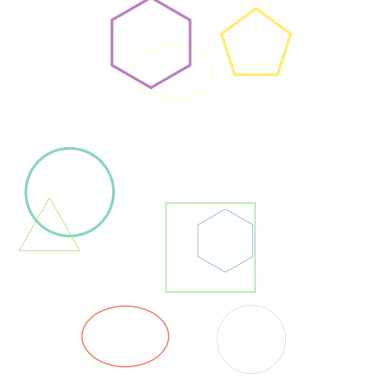[{"shape": "circle", "thickness": 2, "radius": 0.57, "center": [0.181, 0.501]}, {"shape": "oval", "thickness": 0.5, "radius": 0.51, "center": [0.45, 0.812]}, {"shape": "oval", "thickness": 1, "radius": 0.56, "center": [0.326, 0.126]}, {"shape": "hexagon", "thickness": 0.5, "radius": 0.41, "center": [0.585, 0.375]}, {"shape": "triangle", "thickness": 0.5, "radius": 0.46, "center": [0.129, 0.394]}, {"shape": "circle", "thickness": 0.5, "radius": 0.44, "center": [0.653, 0.118]}, {"shape": "hexagon", "thickness": 2, "radius": 0.59, "center": [0.392, 0.889]}, {"shape": "square", "thickness": 1.5, "radius": 0.58, "center": [0.548, 0.356]}, {"shape": "pentagon", "thickness": 2, "radius": 0.47, "center": [0.665, 0.883]}]